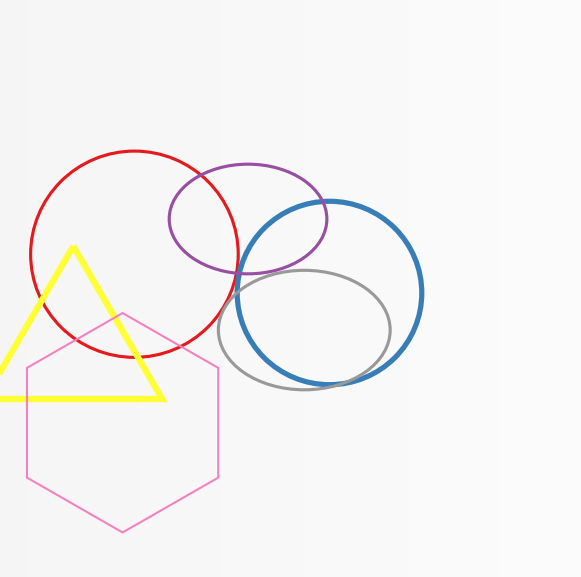[{"shape": "circle", "thickness": 1.5, "radius": 0.89, "center": [0.231, 0.559]}, {"shape": "circle", "thickness": 2.5, "radius": 0.79, "center": [0.567, 0.492]}, {"shape": "oval", "thickness": 1.5, "radius": 0.68, "center": [0.427, 0.62]}, {"shape": "triangle", "thickness": 3, "radius": 0.88, "center": [0.126, 0.396]}, {"shape": "hexagon", "thickness": 1, "radius": 0.95, "center": [0.211, 0.267]}, {"shape": "oval", "thickness": 1.5, "radius": 0.74, "center": [0.523, 0.428]}]